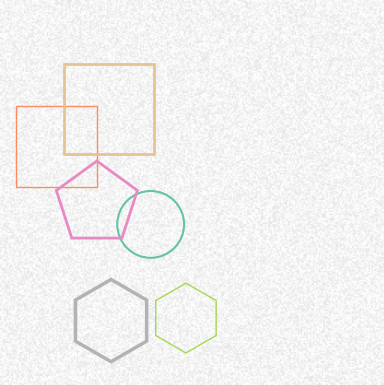[{"shape": "circle", "thickness": 1.5, "radius": 0.43, "center": [0.391, 0.417]}, {"shape": "square", "thickness": 1, "radius": 0.53, "center": [0.146, 0.62]}, {"shape": "pentagon", "thickness": 2, "radius": 0.55, "center": [0.252, 0.471]}, {"shape": "hexagon", "thickness": 1, "radius": 0.45, "center": [0.483, 0.174]}, {"shape": "square", "thickness": 2, "radius": 0.59, "center": [0.283, 0.718]}, {"shape": "hexagon", "thickness": 2.5, "radius": 0.53, "center": [0.288, 0.167]}]